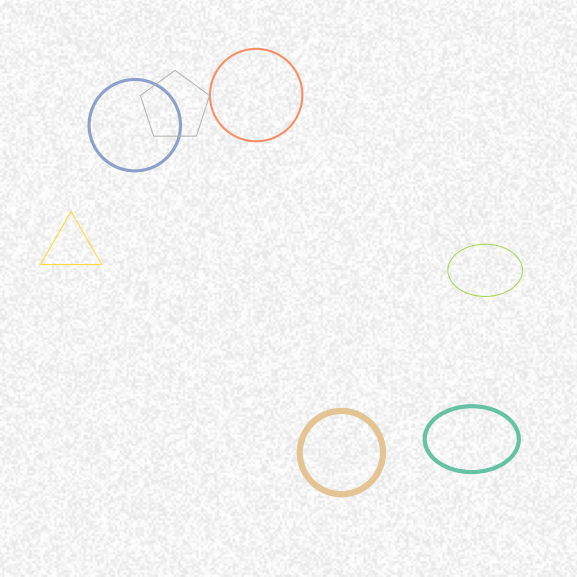[{"shape": "oval", "thickness": 2, "radius": 0.41, "center": [0.817, 0.239]}, {"shape": "circle", "thickness": 1, "radius": 0.4, "center": [0.444, 0.834]}, {"shape": "circle", "thickness": 1.5, "radius": 0.4, "center": [0.233, 0.782]}, {"shape": "oval", "thickness": 0.5, "radius": 0.32, "center": [0.84, 0.531]}, {"shape": "triangle", "thickness": 0.5, "radius": 0.31, "center": [0.123, 0.572]}, {"shape": "circle", "thickness": 3, "radius": 0.36, "center": [0.591, 0.215]}, {"shape": "pentagon", "thickness": 0.5, "radius": 0.31, "center": [0.303, 0.814]}]